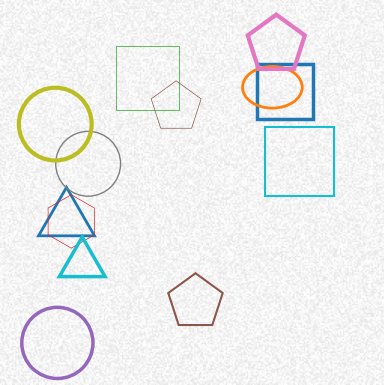[{"shape": "square", "thickness": 2.5, "radius": 0.36, "center": [0.74, 0.762]}, {"shape": "triangle", "thickness": 2, "radius": 0.42, "center": [0.173, 0.429]}, {"shape": "oval", "thickness": 2, "radius": 0.39, "center": [0.707, 0.773]}, {"shape": "square", "thickness": 0.5, "radius": 0.41, "center": [0.383, 0.797]}, {"shape": "hexagon", "thickness": 0.5, "radius": 0.35, "center": [0.185, 0.425]}, {"shape": "circle", "thickness": 2.5, "radius": 0.46, "center": [0.149, 0.109]}, {"shape": "pentagon", "thickness": 0.5, "radius": 0.34, "center": [0.458, 0.722]}, {"shape": "pentagon", "thickness": 1.5, "radius": 0.37, "center": [0.508, 0.216]}, {"shape": "pentagon", "thickness": 3, "radius": 0.39, "center": [0.718, 0.884]}, {"shape": "circle", "thickness": 1, "radius": 0.42, "center": [0.229, 0.575]}, {"shape": "circle", "thickness": 3, "radius": 0.47, "center": [0.144, 0.678]}, {"shape": "triangle", "thickness": 2.5, "radius": 0.34, "center": [0.214, 0.316]}, {"shape": "square", "thickness": 1.5, "radius": 0.45, "center": [0.778, 0.58]}]